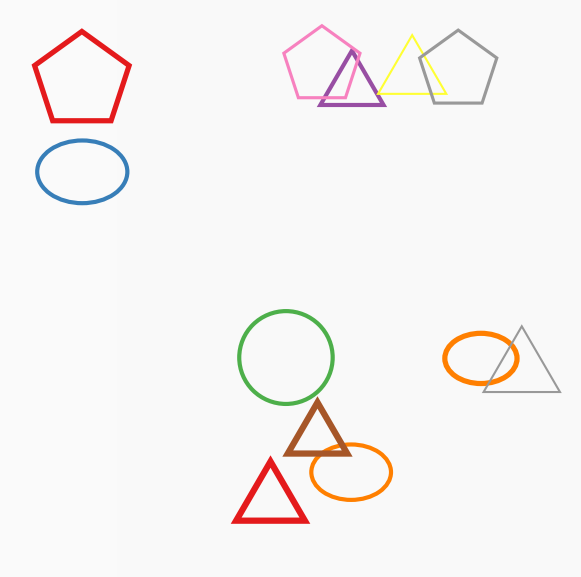[{"shape": "pentagon", "thickness": 2.5, "radius": 0.43, "center": [0.141, 0.859]}, {"shape": "triangle", "thickness": 3, "radius": 0.34, "center": [0.465, 0.132]}, {"shape": "oval", "thickness": 2, "radius": 0.39, "center": [0.142, 0.702]}, {"shape": "circle", "thickness": 2, "radius": 0.4, "center": [0.492, 0.38]}, {"shape": "triangle", "thickness": 2, "radius": 0.31, "center": [0.606, 0.849]}, {"shape": "oval", "thickness": 2, "radius": 0.34, "center": [0.604, 0.181]}, {"shape": "oval", "thickness": 2.5, "radius": 0.31, "center": [0.827, 0.378]}, {"shape": "triangle", "thickness": 1, "radius": 0.34, "center": [0.709, 0.871]}, {"shape": "triangle", "thickness": 3, "radius": 0.3, "center": [0.546, 0.243]}, {"shape": "pentagon", "thickness": 1.5, "radius": 0.34, "center": [0.554, 0.886]}, {"shape": "triangle", "thickness": 1, "radius": 0.38, "center": [0.898, 0.358]}, {"shape": "pentagon", "thickness": 1.5, "radius": 0.35, "center": [0.788, 0.877]}]